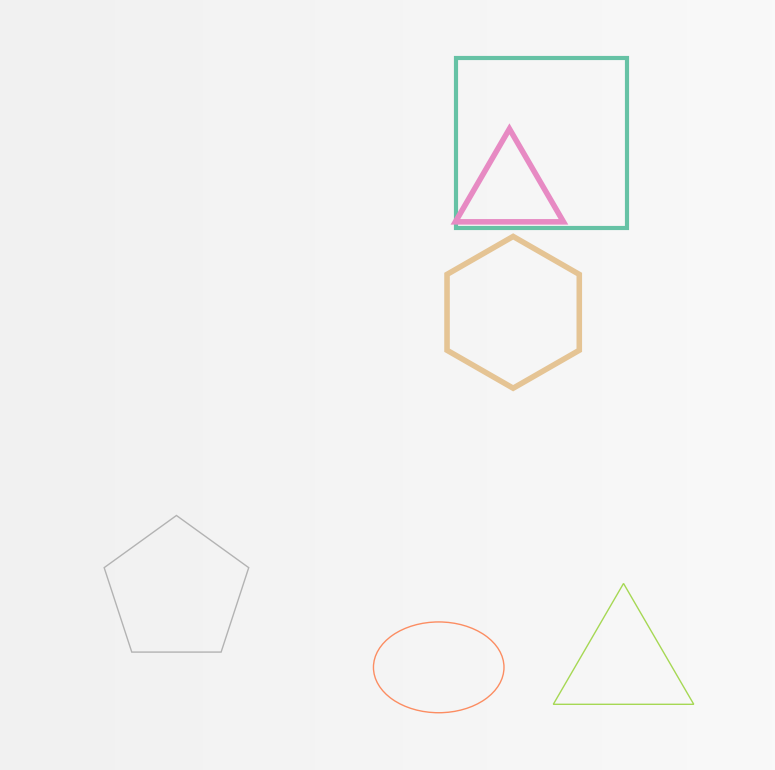[{"shape": "square", "thickness": 1.5, "radius": 0.55, "center": [0.698, 0.814]}, {"shape": "oval", "thickness": 0.5, "radius": 0.42, "center": [0.566, 0.133]}, {"shape": "triangle", "thickness": 2, "radius": 0.4, "center": [0.657, 0.752]}, {"shape": "triangle", "thickness": 0.5, "radius": 0.52, "center": [0.805, 0.138]}, {"shape": "hexagon", "thickness": 2, "radius": 0.49, "center": [0.662, 0.594]}, {"shape": "pentagon", "thickness": 0.5, "radius": 0.49, "center": [0.228, 0.232]}]